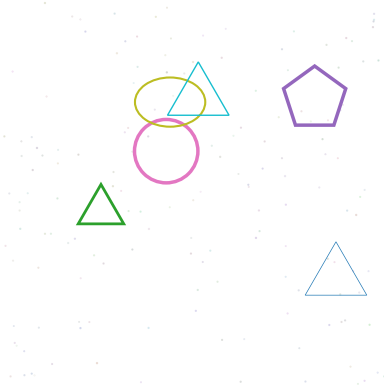[{"shape": "triangle", "thickness": 0.5, "radius": 0.46, "center": [0.873, 0.28]}, {"shape": "triangle", "thickness": 2, "radius": 0.34, "center": [0.262, 0.453]}, {"shape": "pentagon", "thickness": 2.5, "radius": 0.42, "center": [0.817, 0.744]}, {"shape": "circle", "thickness": 2.5, "radius": 0.41, "center": [0.432, 0.607]}, {"shape": "oval", "thickness": 1.5, "radius": 0.46, "center": [0.442, 0.735]}, {"shape": "triangle", "thickness": 1, "radius": 0.46, "center": [0.515, 0.747]}]